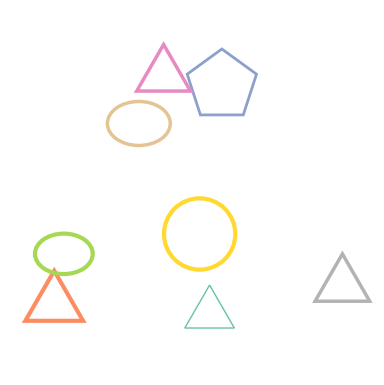[{"shape": "triangle", "thickness": 1, "radius": 0.37, "center": [0.544, 0.185]}, {"shape": "triangle", "thickness": 3, "radius": 0.43, "center": [0.141, 0.21]}, {"shape": "pentagon", "thickness": 2, "radius": 0.47, "center": [0.576, 0.778]}, {"shape": "triangle", "thickness": 2.5, "radius": 0.4, "center": [0.425, 0.804]}, {"shape": "oval", "thickness": 3, "radius": 0.37, "center": [0.166, 0.341]}, {"shape": "circle", "thickness": 3, "radius": 0.46, "center": [0.519, 0.392]}, {"shape": "oval", "thickness": 2.5, "radius": 0.41, "center": [0.361, 0.679]}, {"shape": "triangle", "thickness": 2.5, "radius": 0.41, "center": [0.889, 0.259]}]